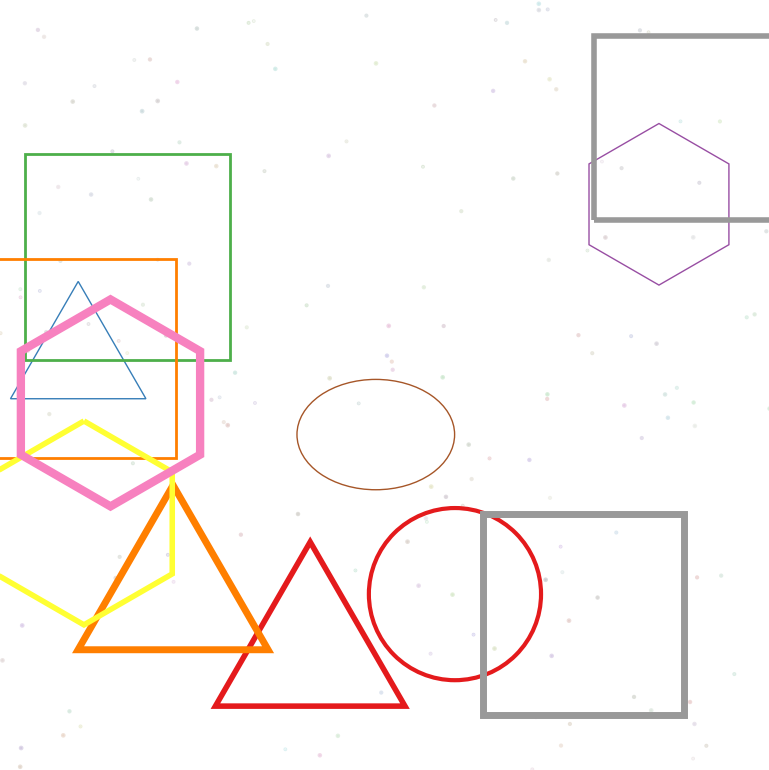[{"shape": "triangle", "thickness": 2, "radius": 0.71, "center": [0.403, 0.154]}, {"shape": "circle", "thickness": 1.5, "radius": 0.56, "center": [0.591, 0.228]}, {"shape": "triangle", "thickness": 0.5, "radius": 0.51, "center": [0.102, 0.533]}, {"shape": "square", "thickness": 1, "radius": 0.67, "center": [0.166, 0.666]}, {"shape": "hexagon", "thickness": 0.5, "radius": 0.52, "center": [0.856, 0.735]}, {"shape": "triangle", "thickness": 2.5, "radius": 0.71, "center": [0.225, 0.227]}, {"shape": "square", "thickness": 1, "radius": 0.65, "center": [0.1, 0.534]}, {"shape": "hexagon", "thickness": 2, "radius": 0.66, "center": [0.109, 0.321]}, {"shape": "oval", "thickness": 0.5, "radius": 0.51, "center": [0.488, 0.436]}, {"shape": "hexagon", "thickness": 3, "radius": 0.67, "center": [0.143, 0.477]}, {"shape": "square", "thickness": 2, "radius": 0.6, "center": [0.892, 0.834]}, {"shape": "square", "thickness": 2.5, "radius": 0.65, "center": [0.758, 0.202]}]